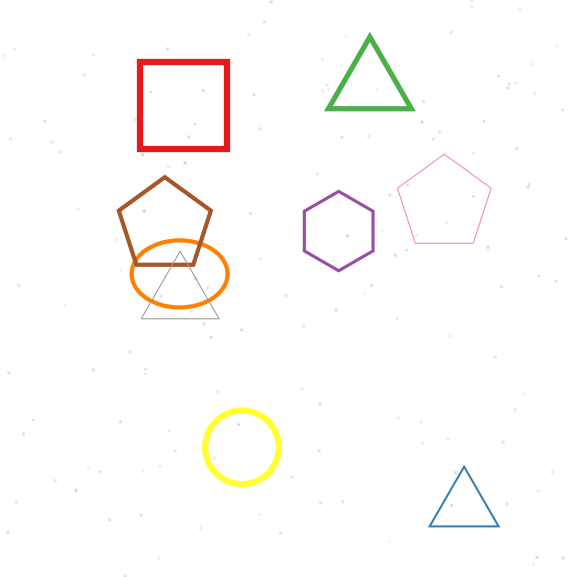[{"shape": "square", "thickness": 3, "radius": 0.38, "center": [0.318, 0.817]}, {"shape": "triangle", "thickness": 1, "radius": 0.34, "center": [0.804, 0.122]}, {"shape": "triangle", "thickness": 2.5, "radius": 0.41, "center": [0.641, 0.852]}, {"shape": "hexagon", "thickness": 1.5, "radius": 0.34, "center": [0.586, 0.599]}, {"shape": "oval", "thickness": 2, "radius": 0.42, "center": [0.311, 0.525]}, {"shape": "circle", "thickness": 3, "radius": 0.32, "center": [0.419, 0.225]}, {"shape": "pentagon", "thickness": 2, "radius": 0.42, "center": [0.285, 0.608]}, {"shape": "pentagon", "thickness": 0.5, "radius": 0.43, "center": [0.769, 0.647]}, {"shape": "triangle", "thickness": 0.5, "radius": 0.39, "center": [0.312, 0.486]}]